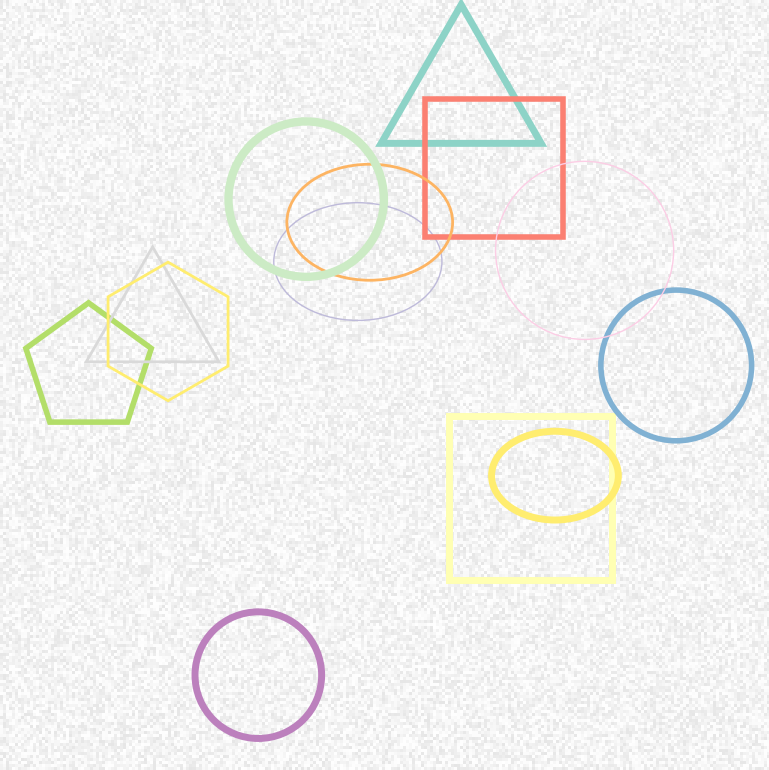[{"shape": "triangle", "thickness": 2.5, "radius": 0.6, "center": [0.599, 0.874]}, {"shape": "square", "thickness": 2.5, "radius": 0.53, "center": [0.689, 0.353]}, {"shape": "oval", "thickness": 0.5, "radius": 0.55, "center": [0.465, 0.66]}, {"shape": "square", "thickness": 2, "radius": 0.45, "center": [0.641, 0.781]}, {"shape": "circle", "thickness": 2, "radius": 0.49, "center": [0.878, 0.525]}, {"shape": "oval", "thickness": 1, "radius": 0.54, "center": [0.48, 0.711]}, {"shape": "pentagon", "thickness": 2, "radius": 0.43, "center": [0.115, 0.521]}, {"shape": "circle", "thickness": 0.5, "radius": 0.58, "center": [0.759, 0.675]}, {"shape": "triangle", "thickness": 1, "radius": 0.5, "center": [0.198, 0.58]}, {"shape": "circle", "thickness": 2.5, "radius": 0.41, "center": [0.335, 0.123]}, {"shape": "circle", "thickness": 3, "radius": 0.5, "center": [0.398, 0.741]}, {"shape": "oval", "thickness": 2.5, "radius": 0.41, "center": [0.721, 0.382]}, {"shape": "hexagon", "thickness": 1, "radius": 0.45, "center": [0.218, 0.57]}]